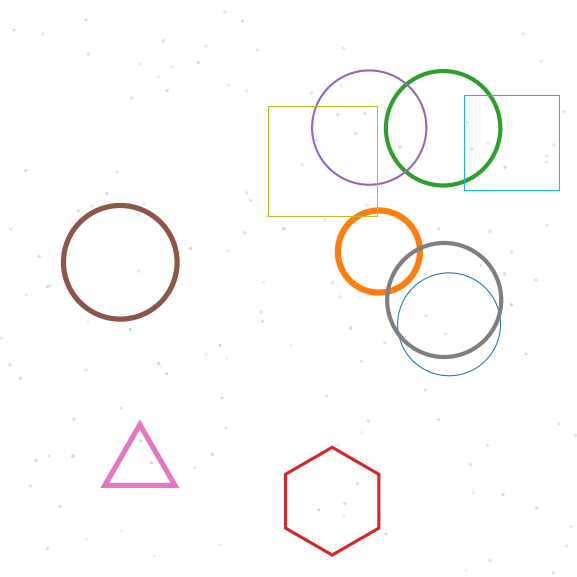[{"shape": "circle", "thickness": 0.5, "radius": 0.45, "center": [0.778, 0.438]}, {"shape": "circle", "thickness": 3, "radius": 0.36, "center": [0.656, 0.564]}, {"shape": "circle", "thickness": 2, "radius": 0.5, "center": [0.767, 0.777]}, {"shape": "hexagon", "thickness": 1.5, "radius": 0.47, "center": [0.575, 0.131]}, {"shape": "circle", "thickness": 1, "radius": 0.49, "center": [0.639, 0.778]}, {"shape": "circle", "thickness": 2.5, "radius": 0.49, "center": [0.208, 0.545]}, {"shape": "triangle", "thickness": 2.5, "radius": 0.35, "center": [0.242, 0.194]}, {"shape": "circle", "thickness": 2, "radius": 0.49, "center": [0.769, 0.48]}, {"shape": "square", "thickness": 0.5, "radius": 0.47, "center": [0.558, 0.72]}, {"shape": "square", "thickness": 0.5, "radius": 0.41, "center": [0.886, 0.753]}]